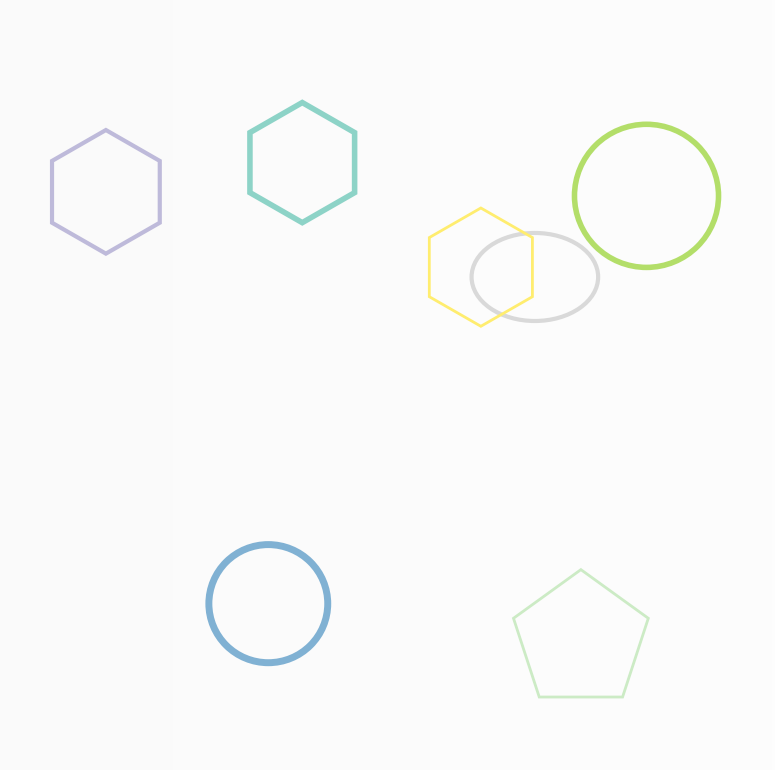[{"shape": "hexagon", "thickness": 2, "radius": 0.39, "center": [0.39, 0.789]}, {"shape": "hexagon", "thickness": 1.5, "radius": 0.4, "center": [0.137, 0.751]}, {"shape": "circle", "thickness": 2.5, "radius": 0.38, "center": [0.346, 0.216]}, {"shape": "circle", "thickness": 2, "radius": 0.46, "center": [0.834, 0.746]}, {"shape": "oval", "thickness": 1.5, "radius": 0.41, "center": [0.69, 0.64]}, {"shape": "pentagon", "thickness": 1, "radius": 0.46, "center": [0.75, 0.169]}, {"shape": "hexagon", "thickness": 1, "radius": 0.38, "center": [0.62, 0.653]}]